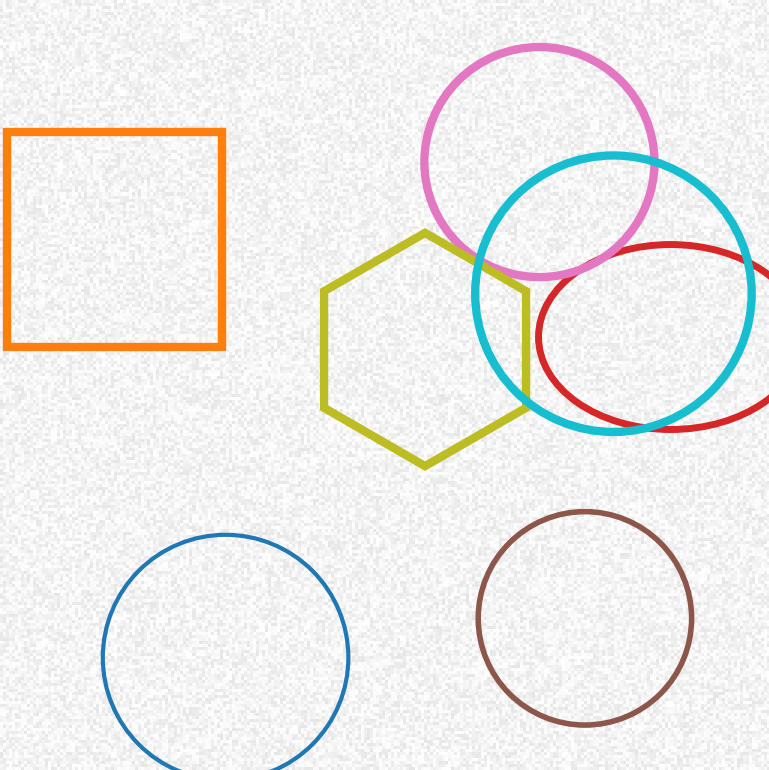[{"shape": "circle", "thickness": 1.5, "radius": 0.8, "center": [0.293, 0.146]}, {"shape": "square", "thickness": 3, "radius": 0.7, "center": [0.148, 0.689]}, {"shape": "oval", "thickness": 2.5, "radius": 0.86, "center": [0.871, 0.562]}, {"shape": "circle", "thickness": 2, "radius": 0.69, "center": [0.76, 0.197]}, {"shape": "circle", "thickness": 3, "radius": 0.75, "center": [0.701, 0.79]}, {"shape": "hexagon", "thickness": 3, "radius": 0.76, "center": [0.552, 0.546]}, {"shape": "circle", "thickness": 3, "radius": 0.9, "center": [0.797, 0.619]}]